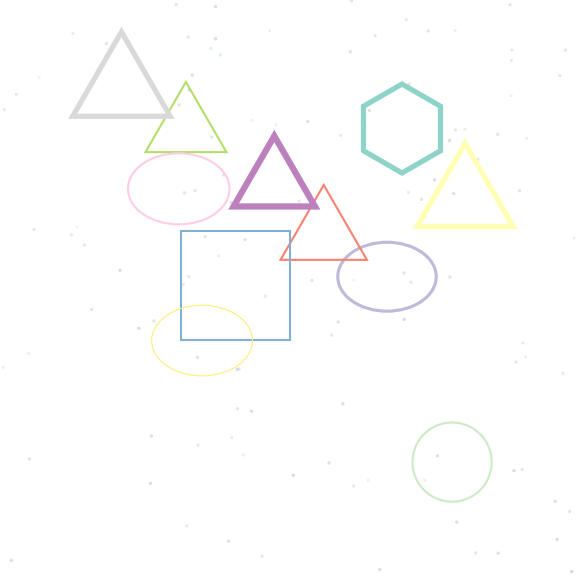[{"shape": "hexagon", "thickness": 2.5, "radius": 0.39, "center": [0.696, 0.777]}, {"shape": "triangle", "thickness": 2.5, "radius": 0.48, "center": [0.805, 0.655]}, {"shape": "oval", "thickness": 1.5, "radius": 0.43, "center": [0.67, 0.52]}, {"shape": "triangle", "thickness": 1, "radius": 0.43, "center": [0.561, 0.592]}, {"shape": "square", "thickness": 1, "radius": 0.47, "center": [0.408, 0.505]}, {"shape": "triangle", "thickness": 1, "radius": 0.4, "center": [0.322, 0.776]}, {"shape": "oval", "thickness": 1, "radius": 0.44, "center": [0.31, 0.672]}, {"shape": "triangle", "thickness": 2.5, "radius": 0.49, "center": [0.21, 0.847]}, {"shape": "triangle", "thickness": 3, "radius": 0.41, "center": [0.475, 0.682]}, {"shape": "circle", "thickness": 1, "radius": 0.34, "center": [0.783, 0.199]}, {"shape": "oval", "thickness": 0.5, "radius": 0.44, "center": [0.35, 0.409]}]